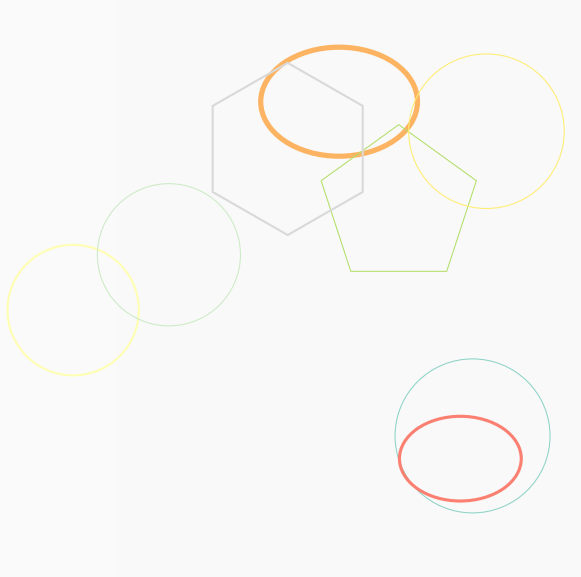[{"shape": "circle", "thickness": 0.5, "radius": 0.67, "center": [0.813, 0.244]}, {"shape": "circle", "thickness": 1, "radius": 0.57, "center": [0.126, 0.462]}, {"shape": "oval", "thickness": 1.5, "radius": 0.52, "center": [0.792, 0.205]}, {"shape": "oval", "thickness": 2.5, "radius": 0.67, "center": [0.583, 0.823]}, {"shape": "pentagon", "thickness": 0.5, "radius": 0.7, "center": [0.686, 0.643]}, {"shape": "hexagon", "thickness": 1, "radius": 0.75, "center": [0.495, 0.741]}, {"shape": "circle", "thickness": 0.5, "radius": 0.62, "center": [0.291, 0.558]}, {"shape": "circle", "thickness": 0.5, "radius": 0.67, "center": [0.837, 0.772]}]